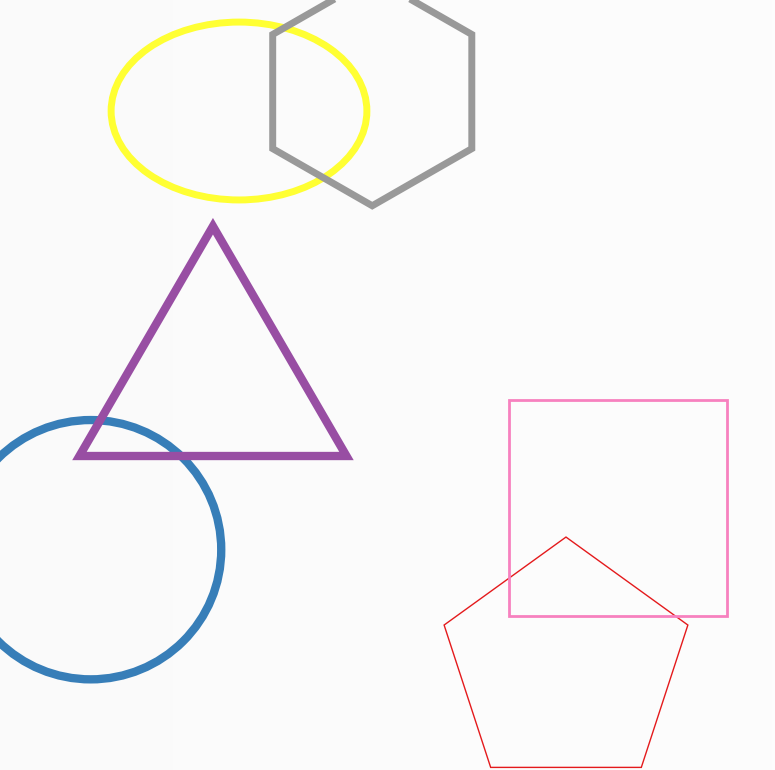[{"shape": "pentagon", "thickness": 0.5, "radius": 0.83, "center": [0.73, 0.137]}, {"shape": "circle", "thickness": 3, "radius": 0.84, "center": [0.117, 0.286]}, {"shape": "triangle", "thickness": 3, "radius": 0.99, "center": [0.275, 0.507]}, {"shape": "oval", "thickness": 2.5, "radius": 0.83, "center": [0.308, 0.856]}, {"shape": "square", "thickness": 1, "radius": 0.7, "center": [0.797, 0.341]}, {"shape": "hexagon", "thickness": 2.5, "radius": 0.74, "center": [0.48, 0.881]}]